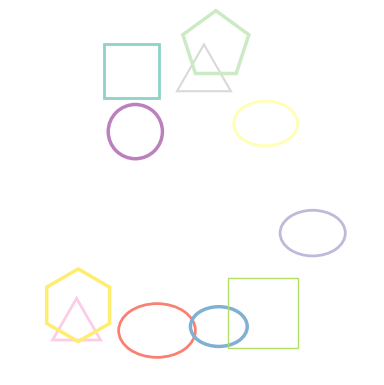[{"shape": "square", "thickness": 2, "radius": 0.35, "center": [0.342, 0.816]}, {"shape": "oval", "thickness": 2, "radius": 0.42, "center": [0.69, 0.679]}, {"shape": "oval", "thickness": 2, "radius": 0.42, "center": [0.812, 0.395]}, {"shape": "oval", "thickness": 2, "radius": 0.5, "center": [0.408, 0.142]}, {"shape": "oval", "thickness": 2.5, "radius": 0.37, "center": [0.568, 0.152]}, {"shape": "square", "thickness": 1, "radius": 0.45, "center": [0.683, 0.187]}, {"shape": "triangle", "thickness": 2, "radius": 0.36, "center": [0.199, 0.153]}, {"shape": "triangle", "thickness": 1.5, "radius": 0.41, "center": [0.53, 0.804]}, {"shape": "circle", "thickness": 2.5, "radius": 0.35, "center": [0.351, 0.658]}, {"shape": "pentagon", "thickness": 2.5, "radius": 0.45, "center": [0.561, 0.882]}, {"shape": "hexagon", "thickness": 2.5, "radius": 0.47, "center": [0.203, 0.207]}]